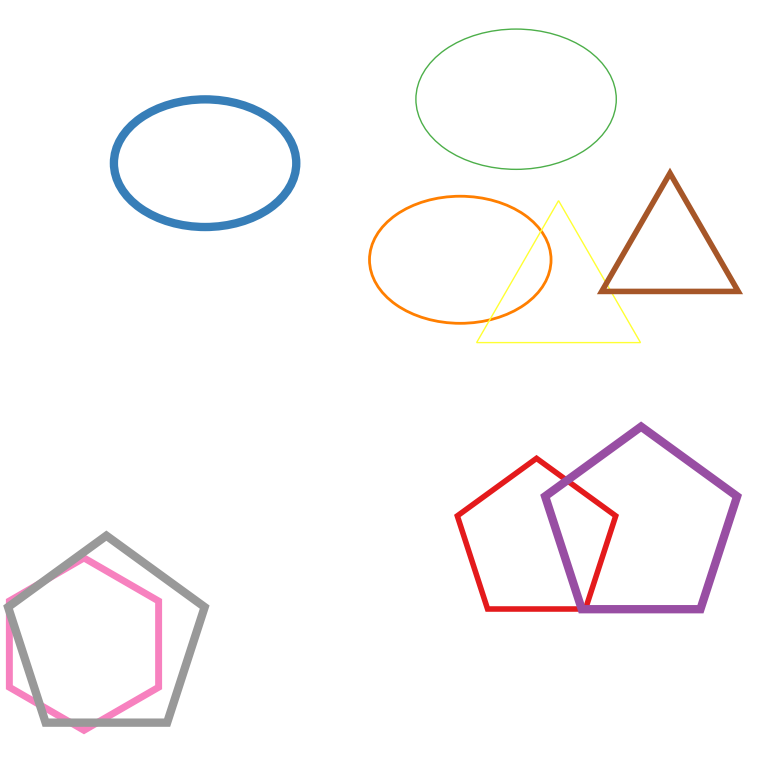[{"shape": "pentagon", "thickness": 2, "radius": 0.54, "center": [0.697, 0.297]}, {"shape": "oval", "thickness": 3, "radius": 0.59, "center": [0.266, 0.788]}, {"shape": "oval", "thickness": 0.5, "radius": 0.65, "center": [0.67, 0.871]}, {"shape": "pentagon", "thickness": 3, "radius": 0.66, "center": [0.833, 0.315]}, {"shape": "oval", "thickness": 1, "radius": 0.59, "center": [0.598, 0.663]}, {"shape": "triangle", "thickness": 0.5, "radius": 0.61, "center": [0.725, 0.617]}, {"shape": "triangle", "thickness": 2, "radius": 0.51, "center": [0.87, 0.673]}, {"shape": "hexagon", "thickness": 2.5, "radius": 0.56, "center": [0.109, 0.163]}, {"shape": "pentagon", "thickness": 3, "radius": 0.67, "center": [0.138, 0.17]}]